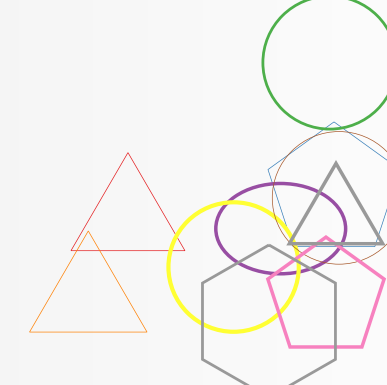[{"shape": "triangle", "thickness": 0.5, "radius": 0.85, "center": [0.33, 0.434]}, {"shape": "pentagon", "thickness": 0.5, "radius": 0.9, "center": [0.862, 0.504]}, {"shape": "circle", "thickness": 2, "radius": 0.86, "center": [0.851, 0.837]}, {"shape": "oval", "thickness": 2.5, "radius": 0.84, "center": [0.724, 0.406]}, {"shape": "triangle", "thickness": 0.5, "radius": 0.88, "center": [0.228, 0.225]}, {"shape": "circle", "thickness": 3, "radius": 0.84, "center": [0.603, 0.306]}, {"shape": "circle", "thickness": 0.5, "radius": 0.86, "center": [0.875, 0.486]}, {"shape": "pentagon", "thickness": 2.5, "radius": 0.79, "center": [0.841, 0.226]}, {"shape": "triangle", "thickness": 2.5, "radius": 0.7, "center": [0.867, 0.436]}, {"shape": "hexagon", "thickness": 2, "radius": 0.99, "center": [0.694, 0.166]}]